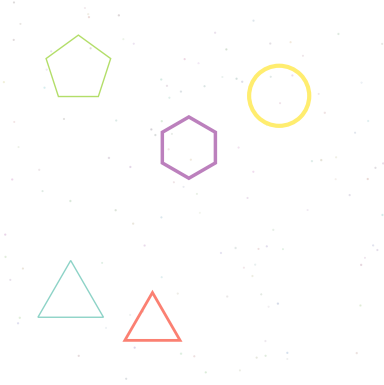[{"shape": "triangle", "thickness": 1, "radius": 0.49, "center": [0.184, 0.225]}, {"shape": "triangle", "thickness": 2, "radius": 0.41, "center": [0.396, 0.157]}, {"shape": "pentagon", "thickness": 1, "radius": 0.44, "center": [0.204, 0.821]}, {"shape": "hexagon", "thickness": 2.5, "radius": 0.4, "center": [0.491, 0.617]}, {"shape": "circle", "thickness": 3, "radius": 0.39, "center": [0.725, 0.751]}]